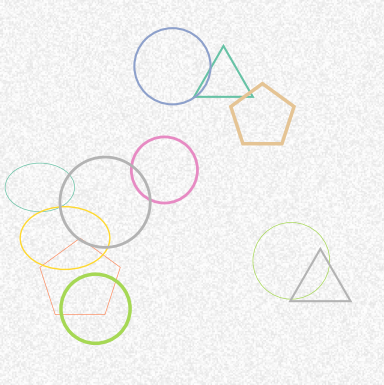[{"shape": "oval", "thickness": 0.5, "radius": 0.45, "center": [0.104, 0.513]}, {"shape": "triangle", "thickness": 1.5, "radius": 0.44, "center": [0.58, 0.793]}, {"shape": "pentagon", "thickness": 0.5, "radius": 0.55, "center": [0.208, 0.272]}, {"shape": "circle", "thickness": 1.5, "radius": 0.49, "center": [0.448, 0.828]}, {"shape": "circle", "thickness": 2, "radius": 0.43, "center": [0.427, 0.559]}, {"shape": "circle", "thickness": 2.5, "radius": 0.45, "center": [0.248, 0.198]}, {"shape": "circle", "thickness": 0.5, "radius": 0.5, "center": [0.757, 0.323]}, {"shape": "oval", "thickness": 1, "radius": 0.58, "center": [0.169, 0.382]}, {"shape": "pentagon", "thickness": 2.5, "radius": 0.43, "center": [0.682, 0.697]}, {"shape": "circle", "thickness": 2, "radius": 0.59, "center": [0.273, 0.475]}, {"shape": "triangle", "thickness": 1.5, "radius": 0.45, "center": [0.832, 0.263]}]